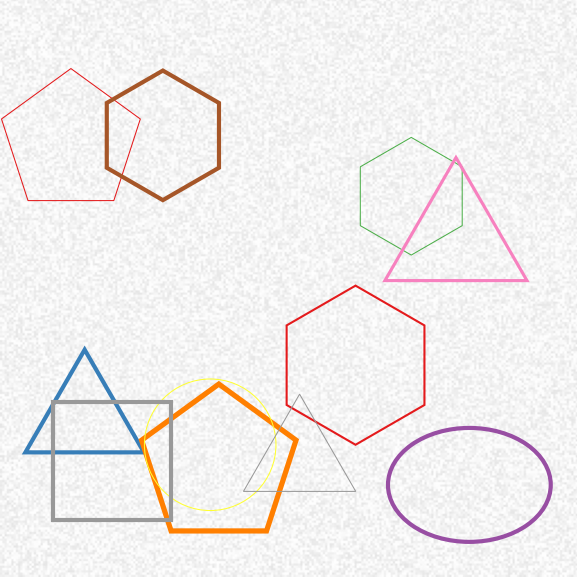[{"shape": "pentagon", "thickness": 0.5, "radius": 0.63, "center": [0.123, 0.754]}, {"shape": "hexagon", "thickness": 1, "radius": 0.69, "center": [0.616, 0.367]}, {"shape": "triangle", "thickness": 2, "radius": 0.59, "center": [0.147, 0.275]}, {"shape": "hexagon", "thickness": 0.5, "radius": 0.51, "center": [0.712, 0.659]}, {"shape": "oval", "thickness": 2, "radius": 0.7, "center": [0.813, 0.159]}, {"shape": "pentagon", "thickness": 2.5, "radius": 0.7, "center": [0.379, 0.193]}, {"shape": "circle", "thickness": 0.5, "radius": 0.57, "center": [0.364, 0.229]}, {"shape": "hexagon", "thickness": 2, "radius": 0.56, "center": [0.282, 0.765]}, {"shape": "triangle", "thickness": 1.5, "radius": 0.71, "center": [0.79, 0.584]}, {"shape": "square", "thickness": 2, "radius": 0.51, "center": [0.194, 0.201]}, {"shape": "triangle", "thickness": 0.5, "radius": 0.56, "center": [0.519, 0.204]}]